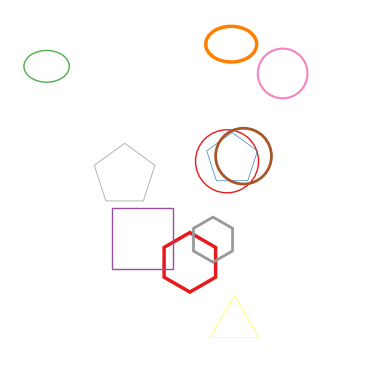[{"shape": "circle", "thickness": 1, "radius": 0.41, "center": [0.59, 0.581]}, {"shape": "hexagon", "thickness": 2.5, "radius": 0.39, "center": [0.493, 0.319]}, {"shape": "pentagon", "thickness": 0.5, "radius": 0.35, "center": [0.603, 0.587]}, {"shape": "oval", "thickness": 1, "radius": 0.29, "center": [0.121, 0.828]}, {"shape": "square", "thickness": 1, "radius": 0.4, "center": [0.37, 0.381]}, {"shape": "oval", "thickness": 2.5, "radius": 0.33, "center": [0.601, 0.885]}, {"shape": "triangle", "thickness": 0.5, "radius": 0.36, "center": [0.609, 0.16]}, {"shape": "circle", "thickness": 2, "radius": 0.36, "center": [0.633, 0.594]}, {"shape": "circle", "thickness": 1.5, "radius": 0.32, "center": [0.734, 0.809]}, {"shape": "hexagon", "thickness": 2, "radius": 0.29, "center": [0.553, 0.378]}, {"shape": "pentagon", "thickness": 0.5, "radius": 0.41, "center": [0.324, 0.545]}]